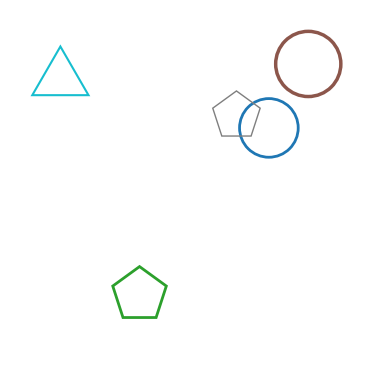[{"shape": "circle", "thickness": 2, "radius": 0.38, "center": [0.698, 0.668]}, {"shape": "pentagon", "thickness": 2, "radius": 0.37, "center": [0.362, 0.234]}, {"shape": "circle", "thickness": 2.5, "radius": 0.42, "center": [0.801, 0.834]}, {"shape": "pentagon", "thickness": 1, "radius": 0.32, "center": [0.614, 0.699]}, {"shape": "triangle", "thickness": 1.5, "radius": 0.42, "center": [0.157, 0.795]}]